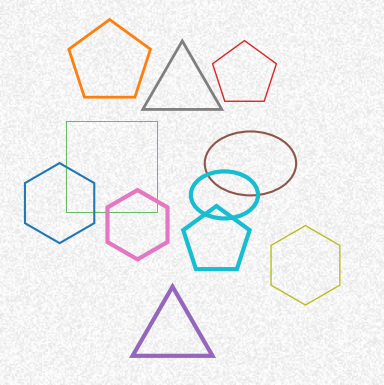[{"shape": "hexagon", "thickness": 1.5, "radius": 0.52, "center": [0.155, 0.472]}, {"shape": "pentagon", "thickness": 2, "radius": 0.56, "center": [0.285, 0.838]}, {"shape": "square", "thickness": 0.5, "radius": 0.59, "center": [0.29, 0.567]}, {"shape": "pentagon", "thickness": 1, "radius": 0.44, "center": [0.635, 0.807]}, {"shape": "triangle", "thickness": 3, "radius": 0.6, "center": [0.448, 0.136]}, {"shape": "oval", "thickness": 1.5, "radius": 0.59, "center": [0.651, 0.576]}, {"shape": "hexagon", "thickness": 3, "radius": 0.45, "center": [0.357, 0.416]}, {"shape": "triangle", "thickness": 2, "radius": 0.59, "center": [0.473, 0.775]}, {"shape": "hexagon", "thickness": 1, "radius": 0.52, "center": [0.793, 0.311]}, {"shape": "oval", "thickness": 3, "radius": 0.44, "center": [0.583, 0.494]}, {"shape": "pentagon", "thickness": 3, "radius": 0.45, "center": [0.562, 0.374]}]